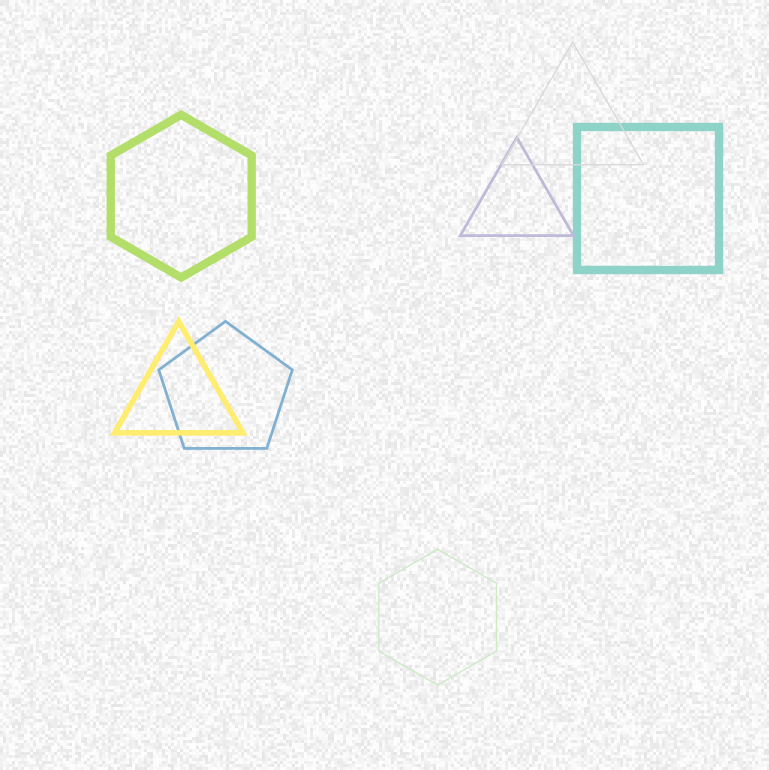[{"shape": "square", "thickness": 3, "radius": 0.46, "center": [0.842, 0.742]}, {"shape": "triangle", "thickness": 1, "radius": 0.42, "center": [0.671, 0.736]}, {"shape": "pentagon", "thickness": 1, "radius": 0.46, "center": [0.293, 0.491]}, {"shape": "hexagon", "thickness": 3, "radius": 0.53, "center": [0.235, 0.745]}, {"shape": "triangle", "thickness": 0.5, "radius": 0.53, "center": [0.744, 0.839]}, {"shape": "hexagon", "thickness": 0.5, "radius": 0.44, "center": [0.568, 0.198]}, {"shape": "triangle", "thickness": 2, "radius": 0.48, "center": [0.232, 0.486]}]